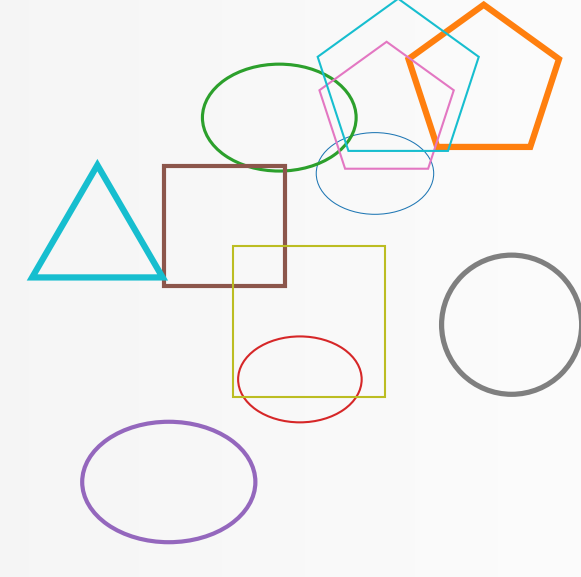[{"shape": "oval", "thickness": 0.5, "radius": 0.51, "center": [0.645, 0.699]}, {"shape": "pentagon", "thickness": 3, "radius": 0.68, "center": [0.832, 0.855]}, {"shape": "oval", "thickness": 1.5, "radius": 0.66, "center": [0.48, 0.796]}, {"shape": "oval", "thickness": 1, "radius": 0.53, "center": [0.516, 0.342]}, {"shape": "oval", "thickness": 2, "radius": 0.74, "center": [0.29, 0.165]}, {"shape": "square", "thickness": 2, "radius": 0.52, "center": [0.386, 0.607]}, {"shape": "pentagon", "thickness": 1, "radius": 0.61, "center": [0.665, 0.805]}, {"shape": "circle", "thickness": 2.5, "radius": 0.6, "center": [0.88, 0.437]}, {"shape": "square", "thickness": 1, "radius": 0.66, "center": [0.532, 0.443]}, {"shape": "triangle", "thickness": 3, "radius": 0.65, "center": [0.168, 0.584]}, {"shape": "pentagon", "thickness": 1, "radius": 0.73, "center": [0.685, 0.856]}]